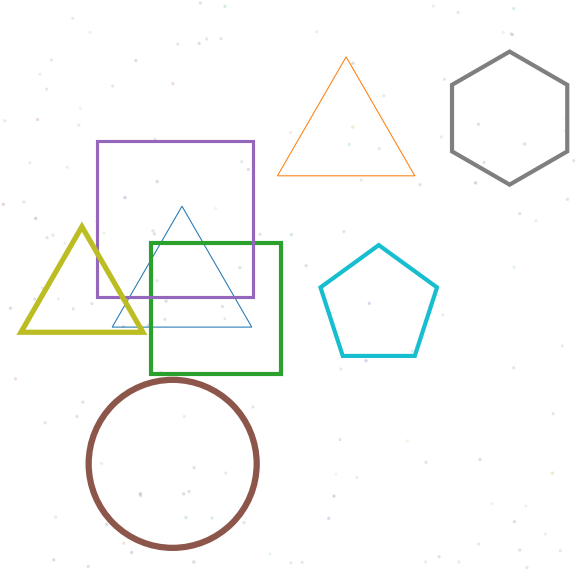[{"shape": "triangle", "thickness": 0.5, "radius": 0.7, "center": [0.315, 0.502]}, {"shape": "triangle", "thickness": 0.5, "radius": 0.69, "center": [0.599, 0.763]}, {"shape": "square", "thickness": 2, "radius": 0.57, "center": [0.374, 0.465]}, {"shape": "square", "thickness": 1.5, "radius": 0.68, "center": [0.303, 0.62]}, {"shape": "circle", "thickness": 3, "radius": 0.73, "center": [0.299, 0.196]}, {"shape": "hexagon", "thickness": 2, "radius": 0.58, "center": [0.882, 0.795]}, {"shape": "triangle", "thickness": 2.5, "radius": 0.61, "center": [0.142, 0.485]}, {"shape": "pentagon", "thickness": 2, "radius": 0.53, "center": [0.656, 0.469]}]